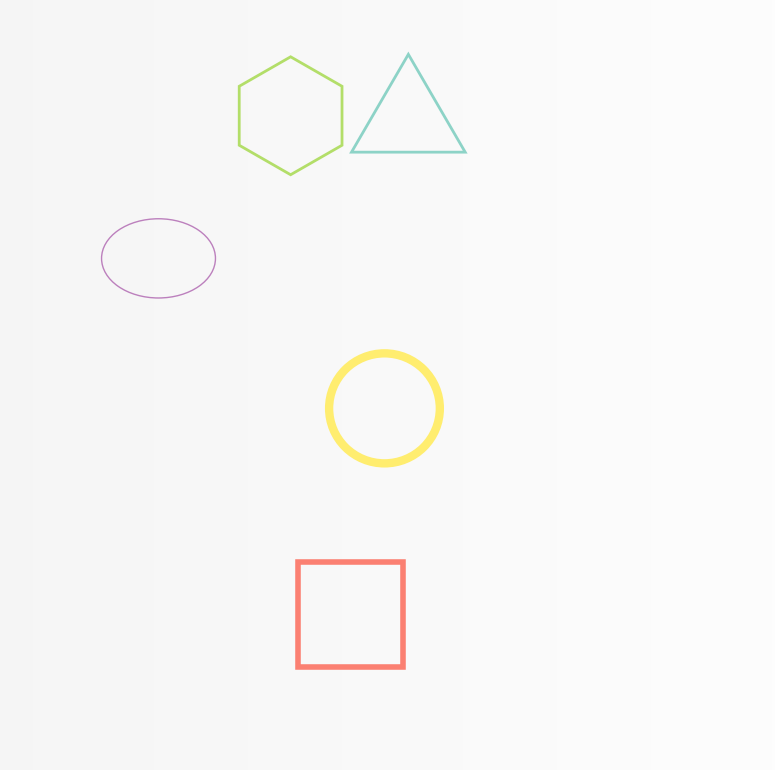[{"shape": "triangle", "thickness": 1, "radius": 0.42, "center": [0.527, 0.845]}, {"shape": "square", "thickness": 2, "radius": 0.34, "center": [0.453, 0.202]}, {"shape": "hexagon", "thickness": 1, "radius": 0.38, "center": [0.375, 0.85]}, {"shape": "oval", "thickness": 0.5, "radius": 0.37, "center": [0.205, 0.664]}, {"shape": "circle", "thickness": 3, "radius": 0.36, "center": [0.496, 0.47]}]